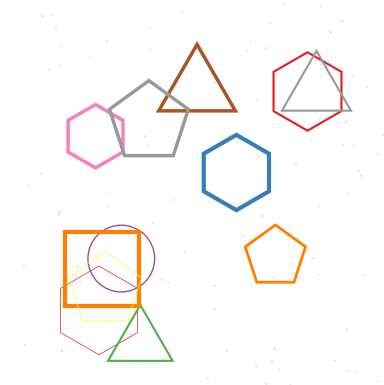[{"shape": "hexagon", "thickness": 0.5, "radius": 0.58, "center": [0.257, 0.194]}, {"shape": "hexagon", "thickness": 1.5, "radius": 0.51, "center": [0.799, 0.762]}, {"shape": "hexagon", "thickness": 3, "radius": 0.49, "center": [0.614, 0.552]}, {"shape": "triangle", "thickness": 1.5, "radius": 0.48, "center": [0.364, 0.111]}, {"shape": "circle", "thickness": 1, "radius": 0.43, "center": [0.315, 0.328]}, {"shape": "pentagon", "thickness": 2, "radius": 0.41, "center": [0.715, 0.334]}, {"shape": "square", "thickness": 3, "radius": 0.48, "center": [0.264, 0.302]}, {"shape": "pentagon", "thickness": 0.5, "radius": 0.5, "center": [0.273, 0.248]}, {"shape": "triangle", "thickness": 2.5, "radius": 0.57, "center": [0.512, 0.77]}, {"shape": "hexagon", "thickness": 2.5, "radius": 0.41, "center": [0.248, 0.646]}, {"shape": "triangle", "thickness": 1.5, "radius": 0.52, "center": [0.822, 0.764]}, {"shape": "pentagon", "thickness": 2.5, "radius": 0.54, "center": [0.387, 0.683]}]